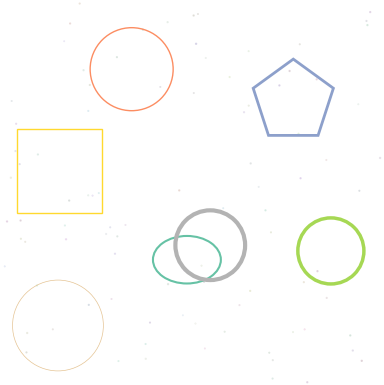[{"shape": "oval", "thickness": 1.5, "radius": 0.44, "center": [0.485, 0.325]}, {"shape": "circle", "thickness": 1, "radius": 0.54, "center": [0.342, 0.82]}, {"shape": "pentagon", "thickness": 2, "radius": 0.55, "center": [0.762, 0.737]}, {"shape": "circle", "thickness": 2.5, "radius": 0.43, "center": [0.859, 0.348]}, {"shape": "square", "thickness": 1, "radius": 0.55, "center": [0.154, 0.556]}, {"shape": "circle", "thickness": 0.5, "radius": 0.59, "center": [0.151, 0.155]}, {"shape": "circle", "thickness": 3, "radius": 0.45, "center": [0.546, 0.363]}]